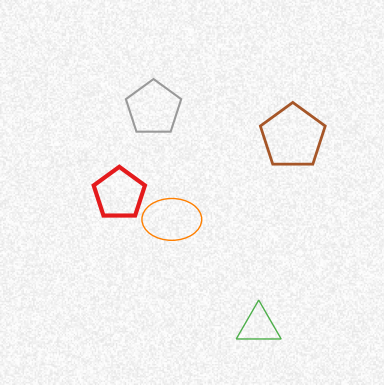[{"shape": "pentagon", "thickness": 3, "radius": 0.35, "center": [0.31, 0.497]}, {"shape": "triangle", "thickness": 1, "radius": 0.34, "center": [0.672, 0.153]}, {"shape": "oval", "thickness": 1, "radius": 0.39, "center": [0.446, 0.43]}, {"shape": "pentagon", "thickness": 2, "radius": 0.44, "center": [0.76, 0.645]}, {"shape": "pentagon", "thickness": 1.5, "radius": 0.38, "center": [0.399, 0.719]}]